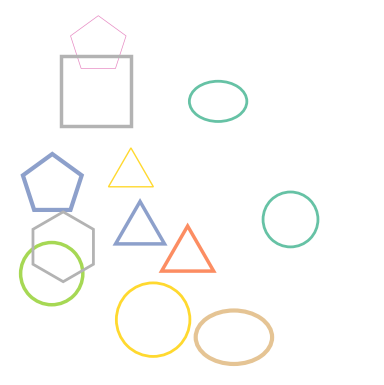[{"shape": "oval", "thickness": 2, "radius": 0.37, "center": [0.567, 0.737]}, {"shape": "circle", "thickness": 2, "radius": 0.36, "center": [0.755, 0.43]}, {"shape": "triangle", "thickness": 2.5, "radius": 0.39, "center": [0.487, 0.335]}, {"shape": "pentagon", "thickness": 3, "radius": 0.4, "center": [0.136, 0.52]}, {"shape": "triangle", "thickness": 2.5, "radius": 0.37, "center": [0.364, 0.403]}, {"shape": "pentagon", "thickness": 0.5, "radius": 0.38, "center": [0.255, 0.883]}, {"shape": "circle", "thickness": 2.5, "radius": 0.4, "center": [0.134, 0.289]}, {"shape": "circle", "thickness": 2, "radius": 0.48, "center": [0.398, 0.17]}, {"shape": "triangle", "thickness": 1, "radius": 0.34, "center": [0.34, 0.548]}, {"shape": "oval", "thickness": 3, "radius": 0.5, "center": [0.608, 0.124]}, {"shape": "square", "thickness": 2.5, "radius": 0.45, "center": [0.25, 0.764]}, {"shape": "hexagon", "thickness": 2, "radius": 0.45, "center": [0.164, 0.359]}]